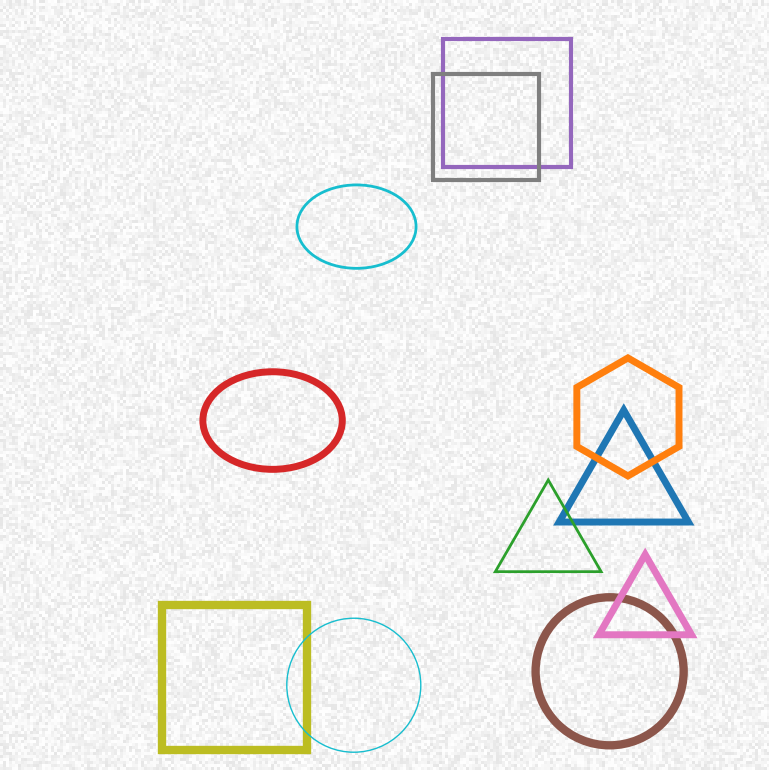[{"shape": "triangle", "thickness": 2.5, "radius": 0.48, "center": [0.81, 0.37]}, {"shape": "hexagon", "thickness": 2.5, "radius": 0.38, "center": [0.815, 0.458]}, {"shape": "triangle", "thickness": 1, "radius": 0.4, "center": [0.712, 0.297]}, {"shape": "oval", "thickness": 2.5, "radius": 0.45, "center": [0.354, 0.454]}, {"shape": "square", "thickness": 1.5, "radius": 0.42, "center": [0.659, 0.866]}, {"shape": "circle", "thickness": 3, "radius": 0.48, "center": [0.792, 0.128]}, {"shape": "triangle", "thickness": 2.5, "radius": 0.35, "center": [0.838, 0.21]}, {"shape": "square", "thickness": 1.5, "radius": 0.34, "center": [0.632, 0.836]}, {"shape": "square", "thickness": 3, "radius": 0.47, "center": [0.304, 0.12]}, {"shape": "circle", "thickness": 0.5, "radius": 0.44, "center": [0.459, 0.11]}, {"shape": "oval", "thickness": 1, "radius": 0.39, "center": [0.463, 0.706]}]